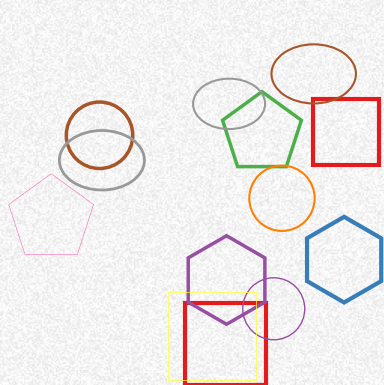[{"shape": "square", "thickness": 3, "radius": 0.53, "center": [0.586, 0.107]}, {"shape": "square", "thickness": 3, "radius": 0.43, "center": [0.899, 0.657]}, {"shape": "hexagon", "thickness": 3, "radius": 0.56, "center": [0.894, 0.326]}, {"shape": "pentagon", "thickness": 2.5, "radius": 0.54, "center": [0.68, 0.654]}, {"shape": "hexagon", "thickness": 2.5, "radius": 0.57, "center": [0.588, 0.273]}, {"shape": "circle", "thickness": 1, "radius": 0.4, "center": [0.711, 0.198]}, {"shape": "circle", "thickness": 1.5, "radius": 0.42, "center": [0.732, 0.485]}, {"shape": "square", "thickness": 0.5, "radius": 0.57, "center": [0.551, 0.127]}, {"shape": "oval", "thickness": 1.5, "radius": 0.55, "center": [0.815, 0.808]}, {"shape": "circle", "thickness": 2.5, "radius": 0.43, "center": [0.258, 0.649]}, {"shape": "pentagon", "thickness": 0.5, "radius": 0.58, "center": [0.133, 0.433]}, {"shape": "oval", "thickness": 2, "radius": 0.55, "center": [0.265, 0.584]}, {"shape": "oval", "thickness": 1.5, "radius": 0.47, "center": [0.595, 0.73]}]